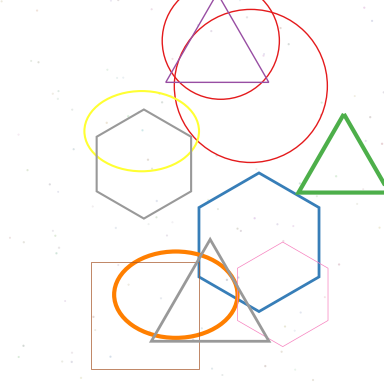[{"shape": "circle", "thickness": 1, "radius": 0.76, "center": [0.573, 0.894]}, {"shape": "circle", "thickness": 1, "radius": 0.99, "center": [0.652, 0.777]}, {"shape": "hexagon", "thickness": 2, "radius": 0.9, "center": [0.673, 0.371]}, {"shape": "triangle", "thickness": 3, "radius": 0.68, "center": [0.893, 0.568]}, {"shape": "triangle", "thickness": 1, "radius": 0.77, "center": [0.564, 0.863]}, {"shape": "oval", "thickness": 3, "radius": 0.8, "center": [0.457, 0.235]}, {"shape": "oval", "thickness": 1.5, "radius": 0.74, "center": [0.368, 0.659]}, {"shape": "square", "thickness": 0.5, "radius": 0.7, "center": [0.377, 0.18]}, {"shape": "hexagon", "thickness": 0.5, "radius": 0.68, "center": [0.734, 0.235]}, {"shape": "hexagon", "thickness": 1.5, "radius": 0.71, "center": [0.374, 0.574]}, {"shape": "triangle", "thickness": 2, "radius": 0.88, "center": [0.546, 0.202]}]